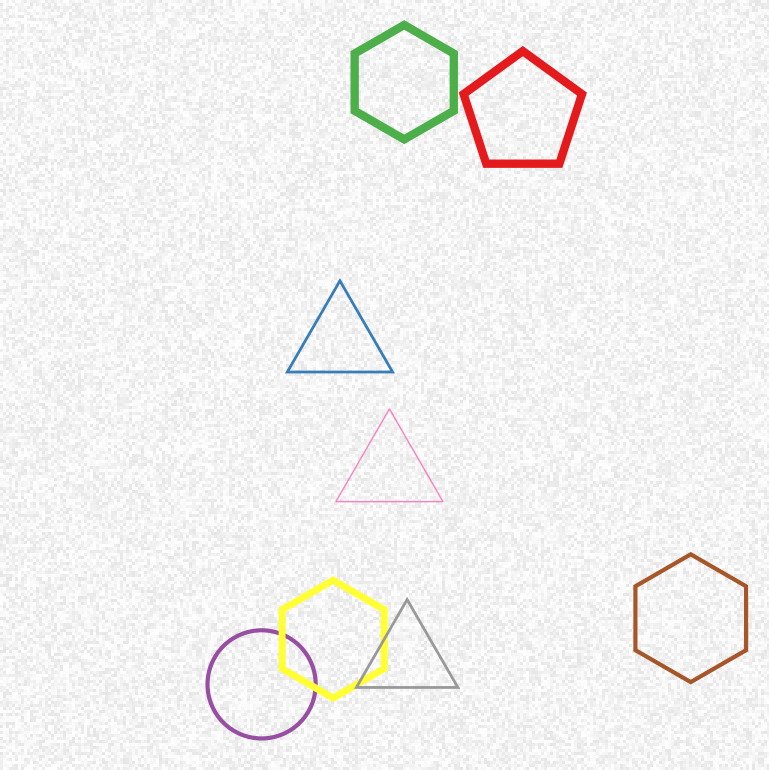[{"shape": "pentagon", "thickness": 3, "radius": 0.4, "center": [0.679, 0.853]}, {"shape": "triangle", "thickness": 1, "radius": 0.39, "center": [0.441, 0.556]}, {"shape": "hexagon", "thickness": 3, "radius": 0.37, "center": [0.525, 0.893]}, {"shape": "circle", "thickness": 1.5, "radius": 0.35, "center": [0.34, 0.111]}, {"shape": "hexagon", "thickness": 2.5, "radius": 0.38, "center": [0.433, 0.17]}, {"shape": "hexagon", "thickness": 1.5, "radius": 0.41, "center": [0.897, 0.197]}, {"shape": "triangle", "thickness": 0.5, "radius": 0.4, "center": [0.506, 0.389]}, {"shape": "triangle", "thickness": 1, "radius": 0.38, "center": [0.529, 0.145]}]